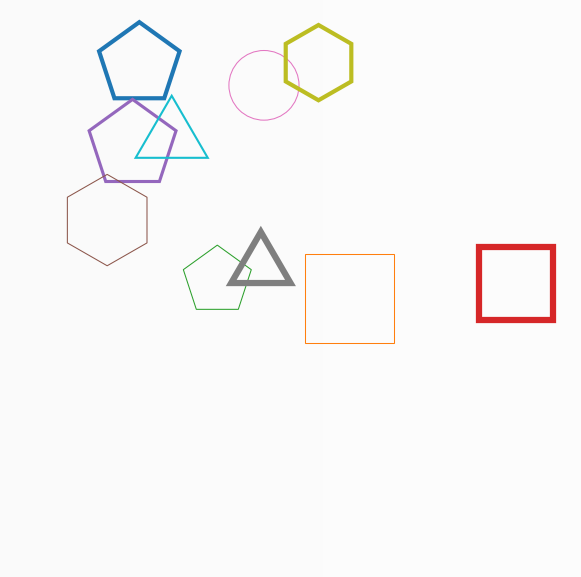[{"shape": "pentagon", "thickness": 2, "radius": 0.36, "center": [0.24, 0.888]}, {"shape": "square", "thickness": 0.5, "radius": 0.38, "center": [0.602, 0.482]}, {"shape": "pentagon", "thickness": 0.5, "radius": 0.31, "center": [0.374, 0.513]}, {"shape": "square", "thickness": 3, "radius": 0.32, "center": [0.888, 0.509]}, {"shape": "pentagon", "thickness": 1.5, "radius": 0.39, "center": [0.228, 0.748]}, {"shape": "hexagon", "thickness": 0.5, "radius": 0.4, "center": [0.184, 0.618]}, {"shape": "circle", "thickness": 0.5, "radius": 0.3, "center": [0.454, 0.851]}, {"shape": "triangle", "thickness": 3, "radius": 0.29, "center": [0.449, 0.538]}, {"shape": "hexagon", "thickness": 2, "radius": 0.33, "center": [0.548, 0.891]}, {"shape": "triangle", "thickness": 1, "radius": 0.36, "center": [0.295, 0.762]}]